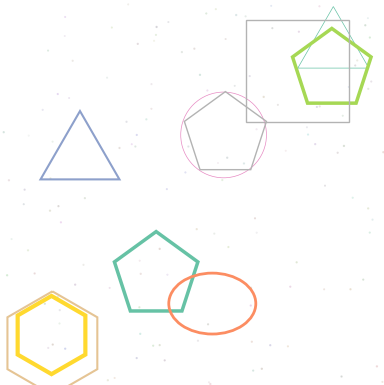[{"shape": "pentagon", "thickness": 2.5, "radius": 0.57, "center": [0.406, 0.284]}, {"shape": "triangle", "thickness": 0.5, "radius": 0.53, "center": [0.866, 0.876]}, {"shape": "oval", "thickness": 2, "radius": 0.57, "center": [0.551, 0.212]}, {"shape": "triangle", "thickness": 1.5, "radius": 0.59, "center": [0.208, 0.593]}, {"shape": "circle", "thickness": 0.5, "radius": 0.56, "center": [0.581, 0.649]}, {"shape": "pentagon", "thickness": 2.5, "radius": 0.54, "center": [0.862, 0.819]}, {"shape": "hexagon", "thickness": 3, "radius": 0.51, "center": [0.134, 0.13]}, {"shape": "hexagon", "thickness": 1.5, "radius": 0.67, "center": [0.136, 0.108]}, {"shape": "pentagon", "thickness": 1, "radius": 0.56, "center": [0.585, 0.65]}, {"shape": "square", "thickness": 1, "radius": 0.67, "center": [0.773, 0.816]}]